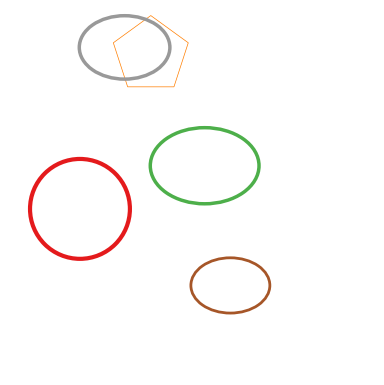[{"shape": "circle", "thickness": 3, "radius": 0.65, "center": [0.208, 0.457]}, {"shape": "oval", "thickness": 2.5, "radius": 0.71, "center": [0.532, 0.57]}, {"shape": "pentagon", "thickness": 0.5, "radius": 0.51, "center": [0.392, 0.857]}, {"shape": "oval", "thickness": 2, "radius": 0.51, "center": [0.598, 0.259]}, {"shape": "oval", "thickness": 2.5, "radius": 0.59, "center": [0.324, 0.877]}]